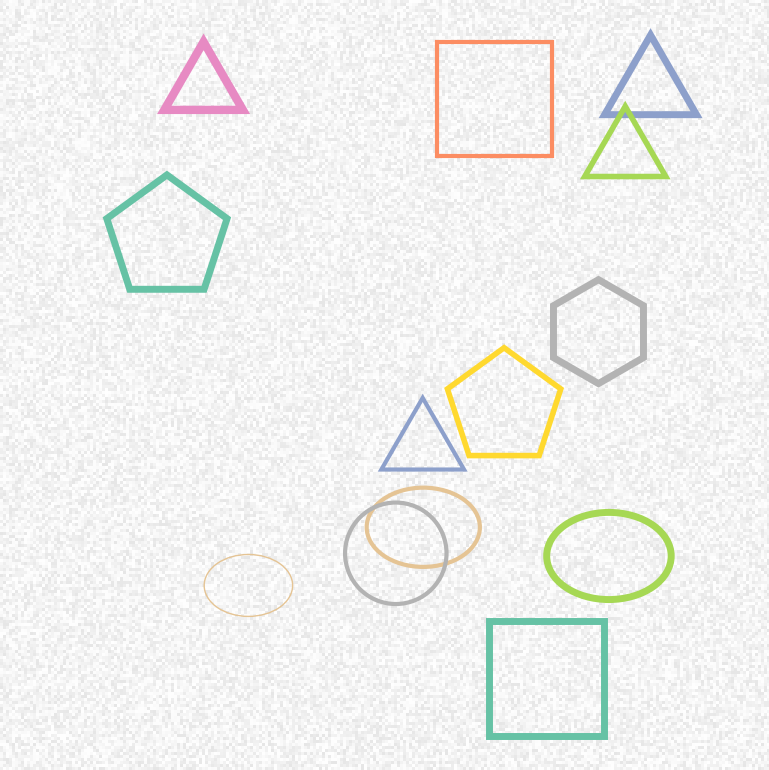[{"shape": "square", "thickness": 2.5, "radius": 0.37, "center": [0.71, 0.119]}, {"shape": "pentagon", "thickness": 2.5, "radius": 0.41, "center": [0.217, 0.691]}, {"shape": "square", "thickness": 1.5, "radius": 0.37, "center": [0.642, 0.871]}, {"shape": "triangle", "thickness": 2.5, "radius": 0.34, "center": [0.845, 0.886]}, {"shape": "triangle", "thickness": 1.5, "radius": 0.31, "center": [0.549, 0.421]}, {"shape": "triangle", "thickness": 3, "radius": 0.29, "center": [0.264, 0.887]}, {"shape": "oval", "thickness": 2.5, "radius": 0.4, "center": [0.791, 0.278]}, {"shape": "triangle", "thickness": 2, "radius": 0.3, "center": [0.812, 0.801]}, {"shape": "pentagon", "thickness": 2, "radius": 0.39, "center": [0.655, 0.471]}, {"shape": "oval", "thickness": 0.5, "radius": 0.29, "center": [0.323, 0.24]}, {"shape": "oval", "thickness": 1.5, "radius": 0.37, "center": [0.55, 0.315]}, {"shape": "hexagon", "thickness": 2.5, "radius": 0.34, "center": [0.777, 0.569]}, {"shape": "circle", "thickness": 1.5, "radius": 0.33, "center": [0.514, 0.281]}]